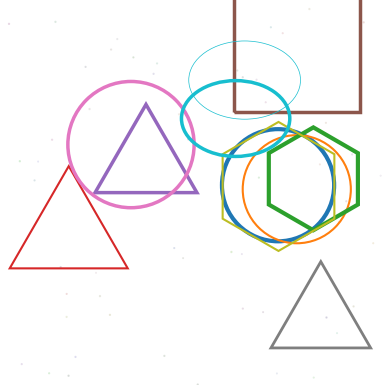[{"shape": "circle", "thickness": 3, "radius": 0.73, "center": [0.722, 0.519]}, {"shape": "circle", "thickness": 1.5, "radius": 0.7, "center": [0.771, 0.509]}, {"shape": "hexagon", "thickness": 3, "radius": 0.67, "center": [0.814, 0.536]}, {"shape": "triangle", "thickness": 1.5, "radius": 0.88, "center": [0.179, 0.391]}, {"shape": "triangle", "thickness": 2.5, "radius": 0.76, "center": [0.379, 0.576]}, {"shape": "square", "thickness": 2.5, "radius": 0.82, "center": [0.771, 0.874]}, {"shape": "circle", "thickness": 2.5, "radius": 0.82, "center": [0.34, 0.624]}, {"shape": "triangle", "thickness": 2, "radius": 0.75, "center": [0.833, 0.171]}, {"shape": "hexagon", "thickness": 1.5, "radius": 0.84, "center": [0.723, 0.516]}, {"shape": "oval", "thickness": 0.5, "radius": 0.73, "center": [0.635, 0.792]}, {"shape": "oval", "thickness": 2.5, "radius": 0.7, "center": [0.612, 0.692]}]